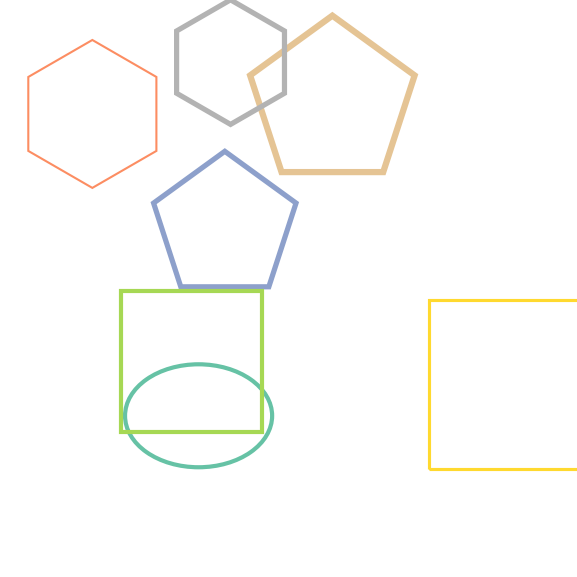[{"shape": "oval", "thickness": 2, "radius": 0.64, "center": [0.344, 0.279]}, {"shape": "hexagon", "thickness": 1, "radius": 0.64, "center": [0.16, 0.802]}, {"shape": "pentagon", "thickness": 2.5, "radius": 0.65, "center": [0.389, 0.607]}, {"shape": "square", "thickness": 2, "radius": 0.61, "center": [0.331, 0.373]}, {"shape": "square", "thickness": 1.5, "radius": 0.73, "center": [0.89, 0.333]}, {"shape": "pentagon", "thickness": 3, "radius": 0.75, "center": [0.576, 0.822]}, {"shape": "hexagon", "thickness": 2.5, "radius": 0.54, "center": [0.399, 0.892]}]